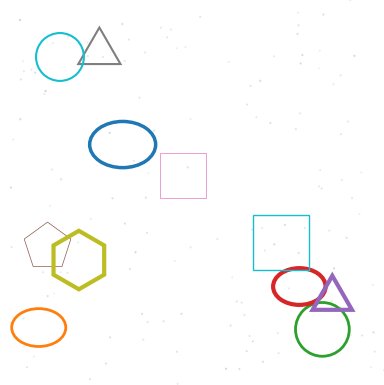[{"shape": "oval", "thickness": 2.5, "radius": 0.43, "center": [0.319, 0.625]}, {"shape": "oval", "thickness": 2, "radius": 0.35, "center": [0.101, 0.149]}, {"shape": "circle", "thickness": 2, "radius": 0.35, "center": [0.837, 0.144]}, {"shape": "oval", "thickness": 3, "radius": 0.34, "center": [0.778, 0.256]}, {"shape": "triangle", "thickness": 3, "radius": 0.3, "center": [0.863, 0.225]}, {"shape": "pentagon", "thickness": 0.5, "radius": 0.32, "center": [0.123, 0.359]}, {"shape": "square", "thickness": 0.5, "radius": 0.3, "center": [0.476, 0.544]}, {"shape": "triangle", "thickness": 1.5, "radius": 0.32, "center": [0.258, 0.865]}, {"shape": "hexagon", "thickness": 3, "radius": 0.38, "center": [0.205, 0.325]}, {"shape": "square", "thickness": 1, "radius": 0.36, "center": [0.729, 0.37]}, {"shape": "circle", "thickness": 1.5, "radius": 0.31, "center": [0.156, 0.852]}]